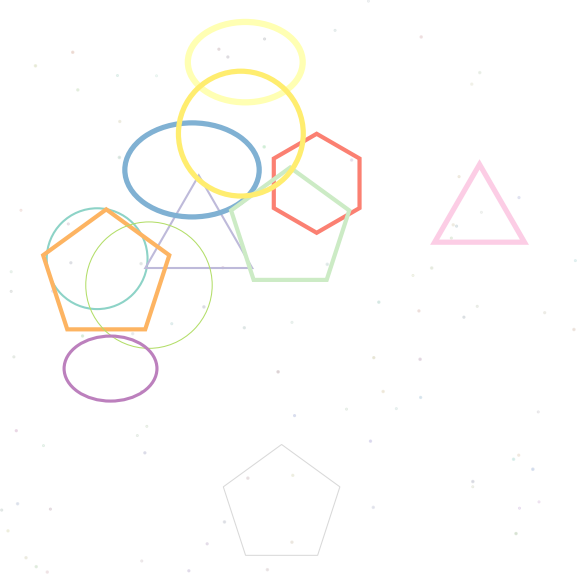[{"shape": "circle", "thickness": 1, "radius": 0.44, "center": [0.168, 0.551]}, {"shape": "oval", "thickness": 3, "radius": 0.5, "center": [0.425, 0.892]}, {"shape": "triangle", "thickness": 1, "radius": 0.53, "center": [0.344, 0.588]}, {"shape": "hexagon", "thickness": 2, "radius": 0.43, "center": [0.548, 0.682]}, {"shape": "oval", "thickness": 2.5, "radius": 0.58, "center": [0.332, 0.705]}, {"shape": "pentagon", "thickness": 2, "radius": 0.57, "center": [0.184, 0.522]}, {"shape": "circle", "thickness": 0.5, "radius": 0.55, "center": [0.258, 0.505]}, {"shape": "triangle", "thickness": 2.5, "radius": 0.45, "center": [0.83, 0.625]}, {"shape": "pentagon", "thickness": 0.5, "radius": 0.53, "center": [0.488, 0.123]}, {"shape": "oval", "thickness": 1.5, "radius": 0.4, "center": [0.191, 0.361]}, {"shape": "pentagon", "thickness": 2, "radius": 0.54, "center": [0.502, 0.601]}, {"shape": "circle", "thickness": 2.5, "radius": 0.54, "center": [0.417, 0.768]}]